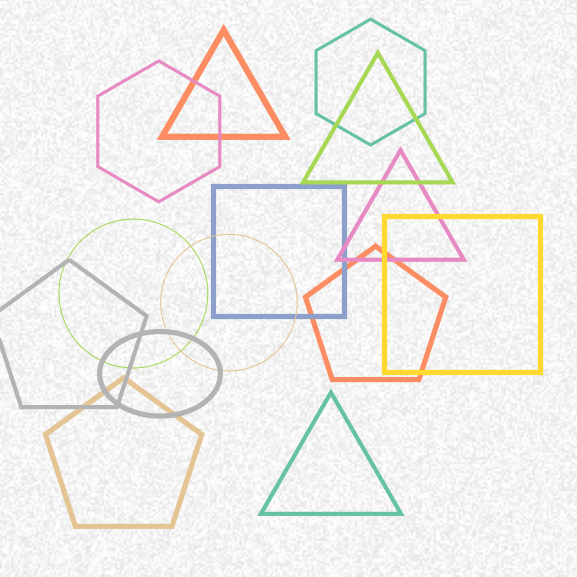[{"shape": "triangle", "thickness": 2, "radius": 0.7, "center": [0.573, 0.179]}, {"shape": "hexagon", "thickness": 1.5, "radius": 0.54, "center": [0.642, 0.857]}, {"shape": "pentagon", "thickness": 2.5, "radius": 0.64, "center": [0.65, 0.445]}, {"shape": "triangle", "thickness": 3, "radius": 0.62, "center": [0.387, 0.824]}, {"shape": "square", "thickness": 2.5, "radius": 0.56, "center": [0.482, 0.564]}, {"shape": "triangle", "thickness": 2, "radius": 0.63, "center": [0.694, 0.613]}, {"shape": "hexagon", "thickness": 1.5, "radius": 0.61, "center": [0.275, 0.772]}, {"shape": "triangle", "thickness": 2, "radius": 0.75, "center": [0.654, 0.758]}, {"shape": "circle", "thickness": 0.5, "radius": 0.64, "center": [0.231, 0.491]}, {"shape": "square", "thickness": 2.5, "radius": 0.67, "center": [0.8, 0.49]}, {"shape": "circle", "thickness": 0.5, "radius": 0.59, "center": [0.397, 0.475]}, {"shape": "pentagon", "thickness": 2.5, "radius": 0.71, "center": [0.214, 0.203]}, {"shape": "oval", "thickness": 2.5, "radius": 0.52, "center": [0.277, 0.352]}, {"shape": "pentagon", "thickness": 2, "radius": 0.71, "center": [0.12, 0.408]}]